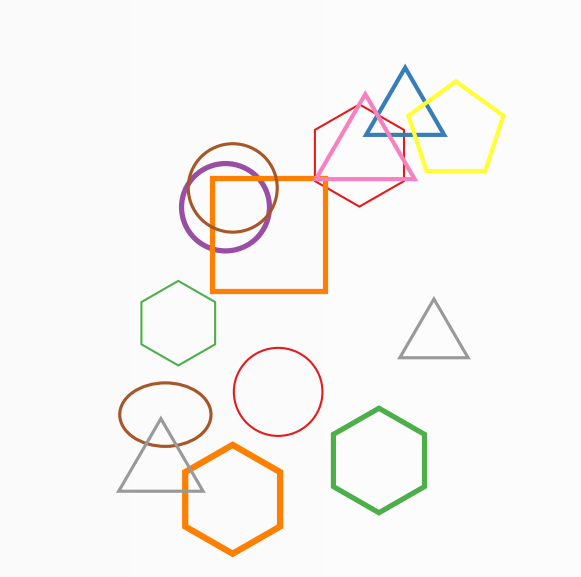[{"shape": "circle", "thickness": 1, "radius": 0.38, "center": [0.479, 0.321]}, {"shape": "hexagon", "thickness": 1, "radius": 0.44, "center": [0.618, 0.73]}, {"shape": "triangle", "thickness": 2, "radius": 0.39, "center": [0.697, 0.804]}, {"shape": "hexagon", "thickness": 2.5, "radius": 0.45, "center": [0.652, 0.202]}, {"shape": "hexagon", "thickness": 1, "radius": 0.37, "center": [0.307, 0.44]}, {"shape": "circle", "thickness": 2.5, "radius": 0.38, "center": [0.388, 0.64]}, {"shape": "square", "thickness": 2.5, "radius": 0.49, "center": [0.462, 0.593]}, {"shape": "hexagon", "thickness": 3, "radius": 0.47, "center": [0.4, 0.135]}, {"shape": "pentagon", "thickness": 2, "radius": 0.43, "center": [0.784, 0.772]}, {"shape": "circle", "thickness": 1.5, "radius": 0.38, "center": [0.4, 0.674]}, {"shape": "oval", "thickness": 1.5, "radius": 0.39, "center": [0.285, 0.281]}, {"shape": "triangle", "thickness": 2, "radius": 0.49, "center": [0.628, 0.738]}, {"shape": "triangle", "thickness": 1.5, "radius": 0.42, "center": [0.277, 0.19]}, {"shape": "triangle", "thickness": 1.5, "radius": 0.34, "center": [0.747, 0.414]}]